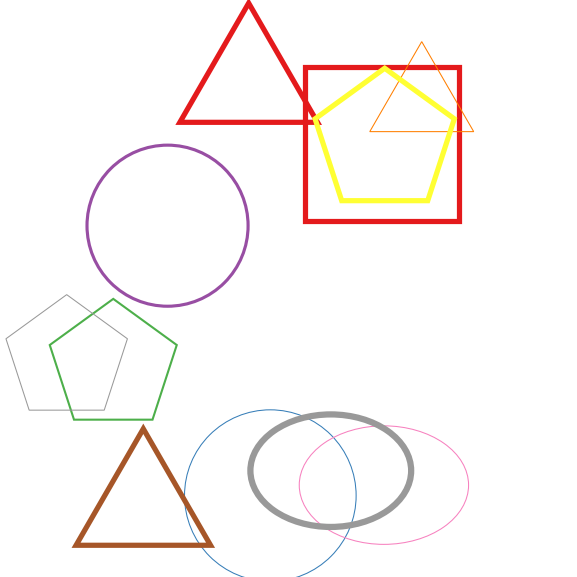[{"shape": "square", "thickness": 2.5, "radius": 0.67, "center": [0.662, 0.75]}, {"shape": "triangle", "thickness": 2.5, "radius": 0.69, "center": [0.431, 0.856]}, {"shape": "circle", "thickness": 0.5, "radius": 0.74, "center": [0.468, 0.141]}, {"shape": "pentagon", "thickness": 1, "radius": 0.58, "center": [0.196, 0.366]}, {"shape": "circle", "thickness": 1.5, "radius": 0.7, "center": [0.29, 0.608]}, {"shape": "triangle", "thickness": 0.5, "radius": 0.52, "center": [0.73, 0.823]}, {"shape": "pentagon", "thickness": 2.5, "radius": 0.63, "center": [0.666, 0.754]}, {"shape": "triangle", "thickness": 2.5, "radius": 0.67, "center": [0.248, 0.122]}, {"shape": "oval", "thickness": 0.5, "radius": 0.73, "center": [0.665, 0.159]}, {"shape": "oval", "thickness": 3, "radius": 0.7, "center": [0.573, 0.184]}, {"shape": "pentagon", "thickness": 0.5, "radius": 0.55, "center": [0.115, 0.378]}]